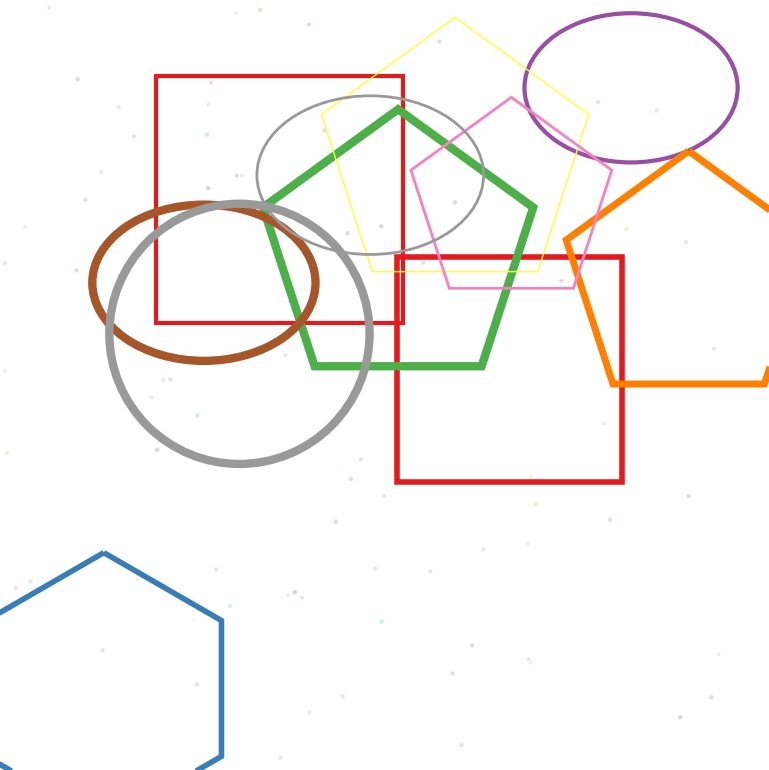[{"shape": "square", "thickness": 1.5, "radius": 0.8, "center": [0.363, 0.741]}, {"shape": "square", "thickness": 2, "radius": 0.73, "center": [0.662, 0.52]}, {"shape": "hexagon", "thickness": 2, "radius": 0.88, "center": [0.135, 0.106]}, {"shape": "pentagon", "thickness": 3, "radius": 0.92, "center": [0.517, 0.674]}, {"shape": "oval", "thickness": 1.5, "radius": 0.69, "center": [0.82, 0.886]}, {"shape": "pentagon", "thickness": 2.5, "radius": 0.84, "center": [0.894, 0.637]}, {"shape": "pentagon", "thickness": 0.5, "radius": 0.91, "center": [0.591, 0.795]}, {"shape": "oval", "thickness": 3, "radius": 0.72, "center": [0.265, 0.633]}, {"shape": "pentagon", "thickness": 1, "radius": 0.69, "center": [0.664, 0.737]}, {"shape": "circle", "thickness": 3, "radius": 0.84, "center": [0.311, 0.566]}, {"shape": "oval", "thickness": 1, "radius": 0.74, "center": [0.481, 0.773]}]